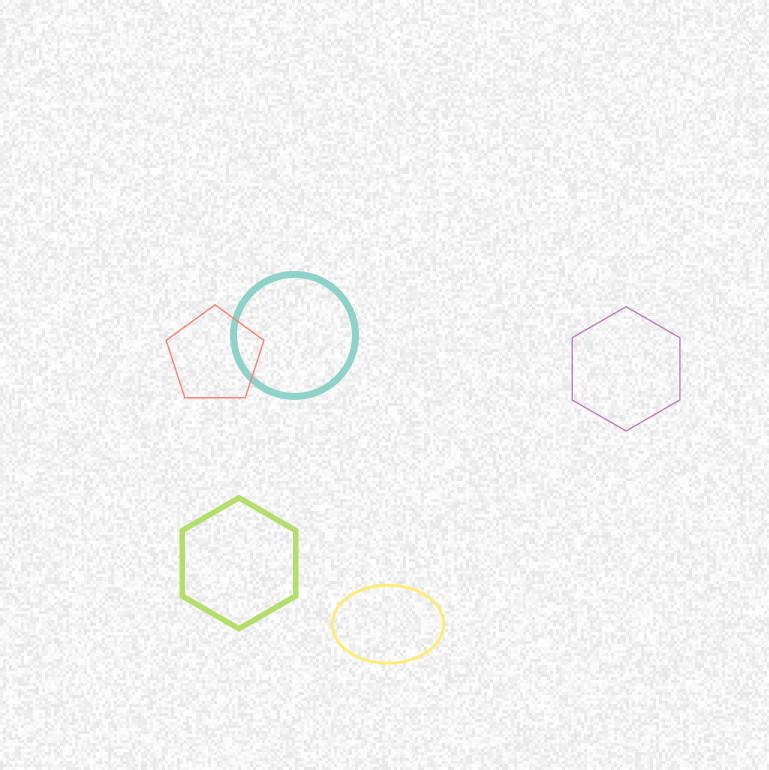[{"shape": "circle", "thickness": 2.5, "radius": 0.4, "center": [0.382, 0.564]}, {"shape": "pentagon", "thickness": 0.5, "radius": 0.33, "center": [0.279, 0.537]}, {"shape": "hexagon", "thickness": 2, "radius": 0.43, "center": [0.31, 0.268]}, {"shape": "hexagon", "thickness": 0.5, "radius": 0.4, "center": [0.813, 0.521]}, {"shape": "oval", "thickness": 1, "radius": 0.36, "center": [0.504, 0.189]}]